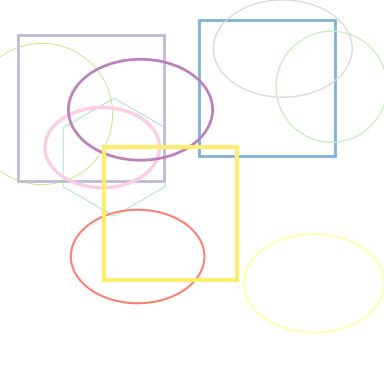[{"shape": "hexagon", "thickness": 0.5, "radius": 0.76, "center": [0.297, 0.592]}, {"shape": "oval", "thickness": 1.5, "radius": 0.91, "center": [0.816, 0.264]}, {"shape": "square", "thickness": 2, "radius": 0.95, "center": [0.236, 0.721]}, {"shape": "oval", "thickness": 1.5, "radius": 0.87, "center": [0.358, 0.334]}, {"shape": "square", "thickness": 2, "radius": 0.88, "center": [0.694, 0.772]}, {"shape": "circle", "thickness": 0.5, "radius": 0.92, "center": [0.109, 0.704]}, {"shape": "oval", "thickness": 2.5, "radius": 0.74, "center": [0.266, 0.617]}, {"shape": "oval", "thickness": 1, "radius": 0.9, "center": [0.735, 0.874]}, {"shape": "oval", "thickness": 2, "radius": 0.94, "center": [0.365, 0.715]}, {"shape": "circle", "thickness": 1, "radius": 0.72, "center": [0.861, 0.775]}, {"shape": "square", "thickness": 3, "radius": 0.87, "center": [0.444, 0.445]}]